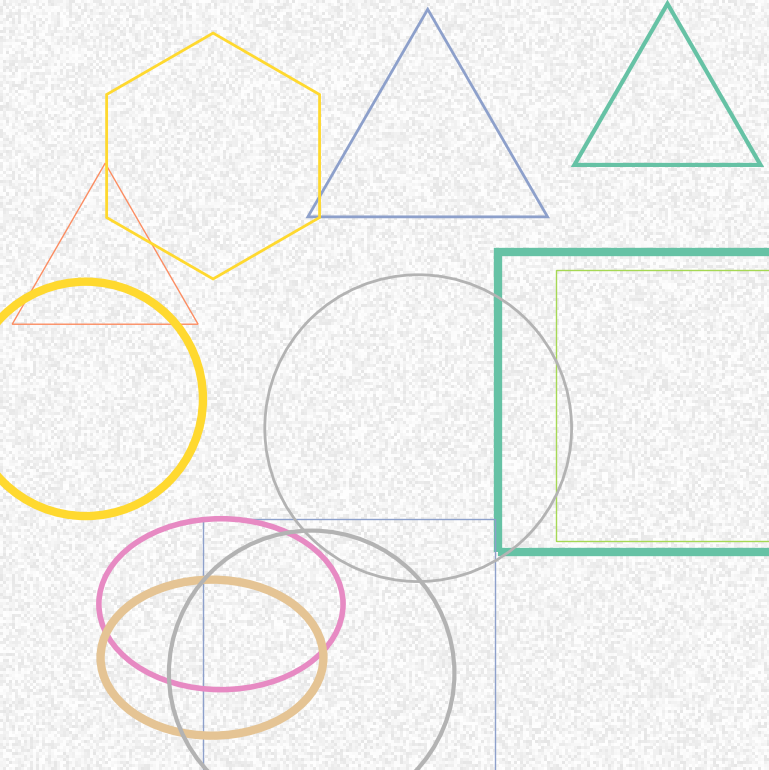[{"shape": "square", "thickness": 3, "radius": 0.97, "center": [0.841, 0.478]}, {"shape": "triangle", "thickness": 1.5, "radius": 0.7, "center": [0.867, 0.856]}, {"shape": "triangle", "thickness": 0.5, "radius": 0.7, "center": [0.137, 0.649]}, {"shape": "triangle", "thickness": 1, "radius": 0.9, "center": [0.555, 0.808]}, {"shape": "square", "thickness": 0.5, "radius": 0.95, "center": [0.453, 0.137]}, {"shape": "oval", "thickness": 2, "radius": 0.79, "center": [0.287, 0.215]}, {"shape": "square", "thickness": 0.5, "radius": 0.88, "center": [0.897, 0.473]}, {"shape": "hexagon", "thickness": 1, "radius": 0.8, "center": [0.277, 0.797]}, {"shape": "circle", "thickness": 3, "radius": 0.76, "center": [0.111, 0.482]}, {"shape": "oval", "thickness": 3, "radius": 0.72, "center": [0.275, 0.146]}, {"shape": "circle", "thickness": 1, "radius": 1.0, "center": [0.543, 0.444]}, {"shape": "circle", "thickness": 1.5, "radius": 0.93, "center": [0.405, 0.126]}]